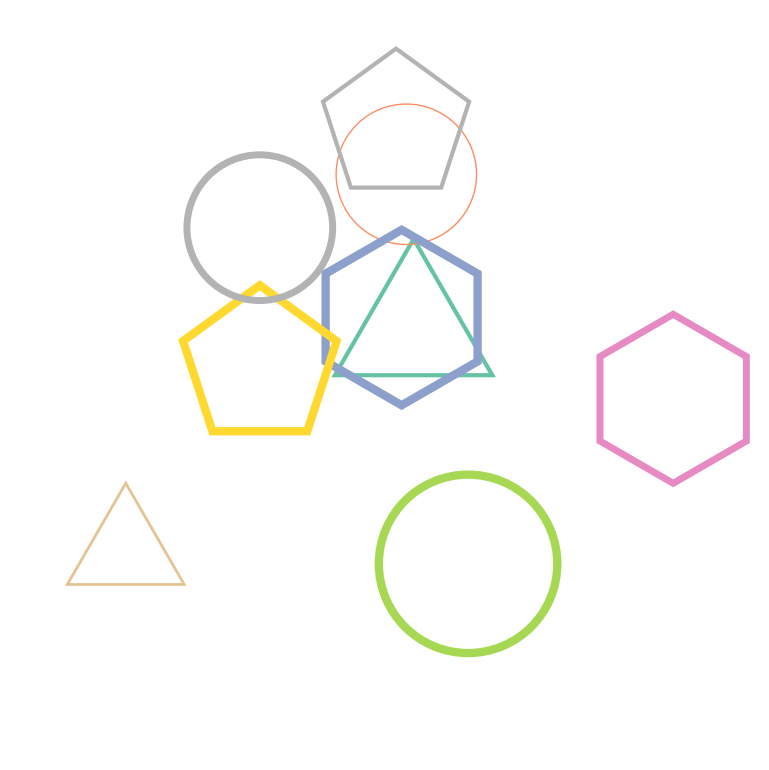[{"shape": "triangle", "thickness": 1.5, "radius": 0.59, "center": [0.537, 0.572]}, {"shape": "circle", "thickness": 0.5, "radius": 0.46, "center": [0.528, 0.774]}, {"shape": "hexagon", "thickness": 3, "radius": 0.57, "center": [0.522, 0.588]}, {"shape": "hexagon", "thickness": 2.5, "radius": 0.55, "center": [0.874, 0.482]}, {"shape": "circle", "thickness": 3, "radius": 0.58, "center": [0.608, 0.268]}, {"shape": "pentagon", "thickness": 3, "radius": 0.52, "center": [0.337, 0.525]}, {"shape": "triangle", "thickness": 1, "radius": 0.44, "center": [0.163, 0.285]}, {"shape": "pentagon", "thickness": 1.5, "radius": 0.5, "center": [0.514, 0.837]}, {"shape": "circle", "thickness": 2.5, "radius": 0.47, "center": [0.337, 0.704]}]